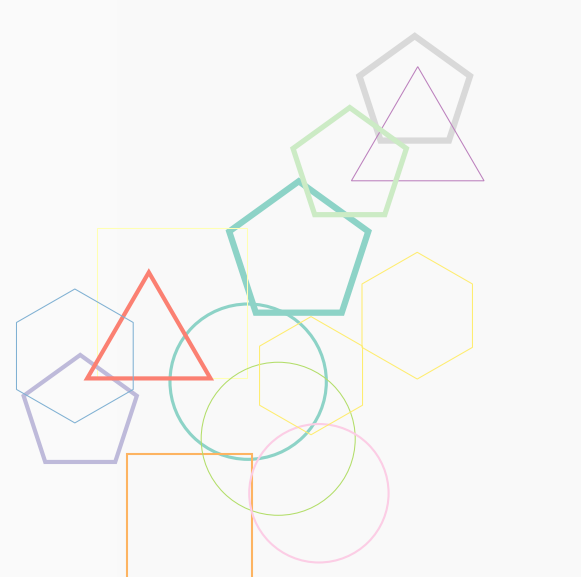[{"shape": "circle", "thickness": 1.5, "radius": 0.67, "center": [0.427, 0.338]}, {"shape": "pentagon", "thickness": 3, "radius": 0.63, "center": [0.514, 0.559]}, {"shape": "square", "thickness": 0.5, "radius": 0.65, "center": [0.296, 0.474]}, {"shape": "pentagon", "thickness": 2, "radius": 0.51, "center": [0.138, 0.282]}, {"shape": "triangle", "thickness": 2, "radius": 0.61, "center": [0.256, 0.405]}, {"shape": "hexagon", "thickness": 0.5, "radius": 0.58, "center": [0.129, 0.383]}, {"shape": "square", "thickness": 1, "radius": 0.54, "center": [0.325, 0.105]}, {"shape": "circle", "thickness": 0.5, "radius": 0.66, "center": [0.479, 0.239]}, {"shape": "circle", "thickness": 1, "radius": 0.6, "center": [0.549, 0.145]}, {"shape": "pentagon", "thickness": 3, "radius": 0.5, "center": [0.714, 0.837]}, {"shape": "triangle", "thickness": 0.5, "radius": 0.66, "center": [0.719, 0.752]}, {"shape": "pentagon", "thickness": 2.5, "radius": 0.51, "center": [0.602, 0.71]}, {"shape": "hexagon", "thickness": 0.5, "radius": 0.55, "center": [0.718, 0.453]}, {"shape": "hexagon", "thickness": 0.5, "radius": 0.51, "center": [0.535, 0.349]}]